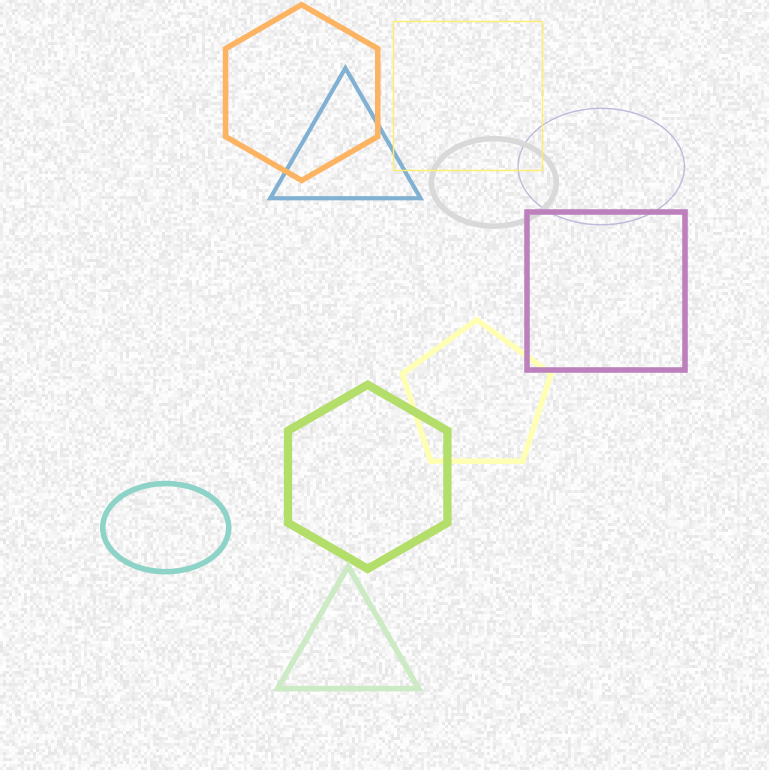[{"shape": "oval", "thickness": 2, "radius": 0.41, "center": [0.215, 0.315]}, {"shape": "pentagon", "thickness": 2, "radius": 0.51, "center": [0.619, 0.483]}, {"shape": "oval", "thickness": 0.5, "radius": 0.54, "center": [0.781, 0.784]}, {"shape": "triangle", "thickness": 1.5, "radius": 0.56, "center": [0.449, 0.799]}, {"shape": "hexagon", "thickness": 2, "radius": 0.57, "center": [0.392, 0.88]}, {"shape": "hexagon", "thickness": 3, "radius": 0.6, "center": [0.478, 0.381]}, {"shape": "oval", "thickness": 2, "radius": 0.41, "center": [0.641, 0.763]}, {"shape": "square", "thickness": 2, "radius": 0.51, "center": [0.787, 0.623]}, {"shape": "triangle", "thickness": 2, "radius": 0.53, "center": [0.452, 0.159]}, {"shape": "square", "thickness": 0.5, "radius": 0.48, "center": [0.607, 0.876]}]